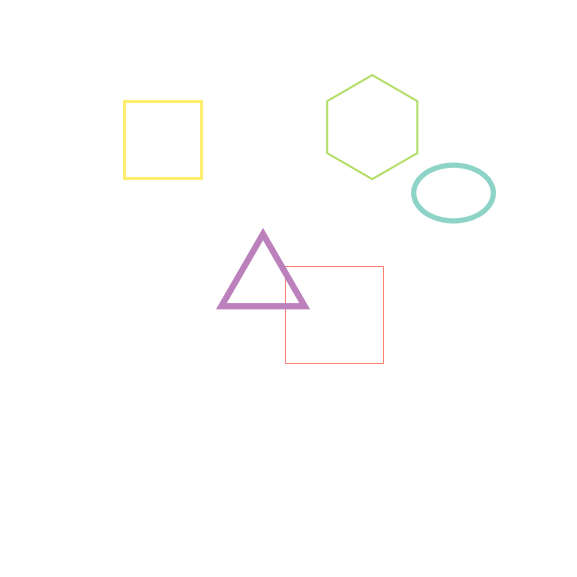[{"shape": "oval", "thickness": 2.5, "radius": 0.34, "center": [0.785, 0.665]}, {"shape": "square", "thickness": 0.5, "radius": 0.42, "center": [0.579, 0.455]}, {"shape": "hexagon", "thickness": 1, "radius": 0.45, "center": [0.645, 0.779]}, {"shape": "triangle", "thickness": 3, "radius": 0.42, "center": [0.455, 0.511]}, {"shape": "square", "thickness": 1.5, "radius": 0.34, "center": [0.281, 0.757]}]